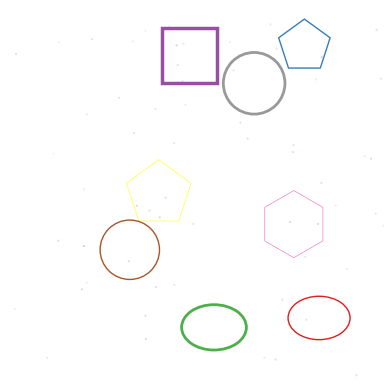[{"shape": "oval", "thickness": 1, "radius": 0.4, "center": [0.829, 0.174]}, {"shape": "pentagon", "thickness": 1, "radius": 0.35, "center": [0.791, 0.88]}, {"shape": "oval", "thickness": 2, "radius": 0.42, "center": [0.556, 0.15]}, {"shape": "square", "thickness": 2.5, "radius": 0.36, "center": [0.493, 0.856]}, {"shape": "pentagon", "thickness": 0.5, "radius": 0.44, "center": [0.412, 0.497]}, {"shape": "circle", "thickness": 1, "radius": 0.39, "center": [0.337, 0.351]}, {"shape": "hexagon", "thickness": 0.5, "radius": 0.44, "center": [0.763, 0.418]}, {"shape": "circle", "thickness": 2, "radius": 0.4, "center": [0.66, 0.784]}]